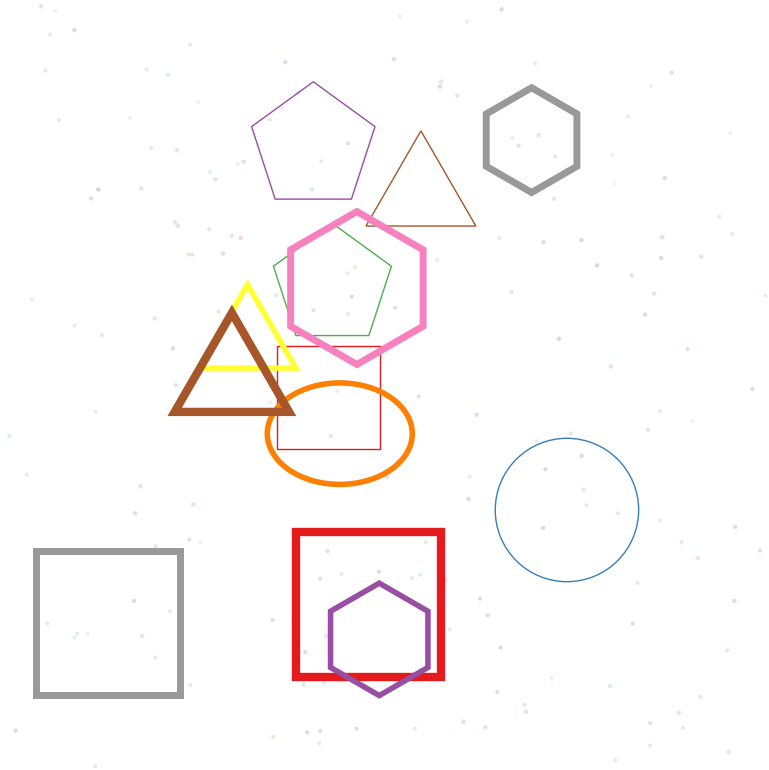[{"shape": "square", "thickness": 0.5, "radius": 0.33, "center": [0.426, 0.484]}, {"shape": "square", "thickness": 3, "radius": 0.47, "center": [0.478, 0.215]}, {"shape": "circle", "thickness": 0.5, "radius": 0.47, "center": [0.736, 0.338]}, {"shape": "pentagon", "thickness": 0.5, "radius": 0.4, "center": [0.432, 0.629]}, {"shape": "hexagon", "thickness": 2, "radius": 0.37, "center": [0.493, 0.17]}, {"shape": "pentagon", "thickness": 0.5, "radius": 0.42, "center": [0.407, 0.81]}, {"shape": "oval", "thickness": 2, "radius": 0.47, "center": [0.441, 0.437]}, {"shape": "triangle", "thickness": 2, "radius": 0.36, "center": [0.322, 0.558]}, {"shape": "triangle", "thickness": 0.5, "radius": 0.41, "center": [0.547, 0.748]}, {"shape": "triangle", "thickness": 3, "radius": 0.43, "center": [0.301, 0.508]}, {"shape": "hexagon", "thickness": 2.5, "radius": 0.5, "center": [0.463, 0.626]}, {"shape": "hexagon", "thickness": 2.5, "radius": 0.34, "center": [0.69, 0.818]}, {"shape": "square", "thickness": 2.5, "radius": 0.47, "center": [0.14, 0.191]}]